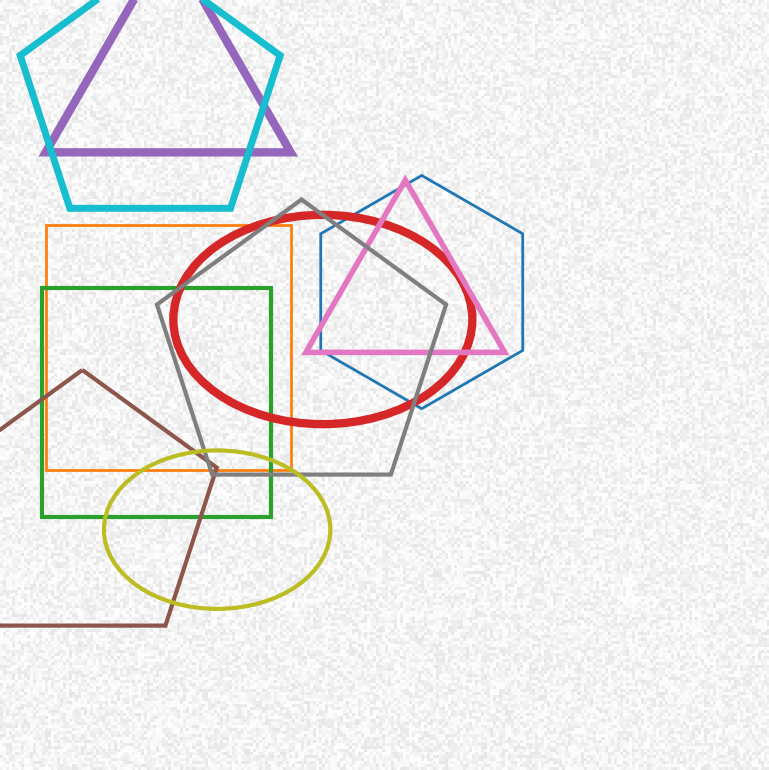[{"shape": "hexagon", "thickness": 1, "radius": 0.76, "center": [0.548, 0.621]}, {"shape": "square", "thickness": 1, "radius": 0.79, "center": [0.219, 0.549]}, {"shape": "square", "thickness": 1.5, "radius": 0.74, "center": [0.203, 0.477]}, {"shape": "oval", "thickness": 3, "radius": 0.97, "center": [0.419, 0.585]}, {"shape": "triangle", "thickness": 3, "radius": 0.92, "center": [0.218, 0.894]}, {"shape": "pentagon", "thickness": 1.5, "radius": 0.92, "center": [0.107, 0.336]}, {"shape": "triangle", "thickness": 2, "radius": 0.75, "center": [0.526, 0.617]}, {"shape": "pentagon", "thickness": 1.5, "radius": 0.99, "center": [0.392, 0.543]}, {"shape": "oval", "thickness": 1.5, "radius": 0.74, "center": [0.282, 0.312]}, {"shape": "pentagon", "thickness": 2.5, "radius": 0.89, "center": [0.195, 0.873]}]